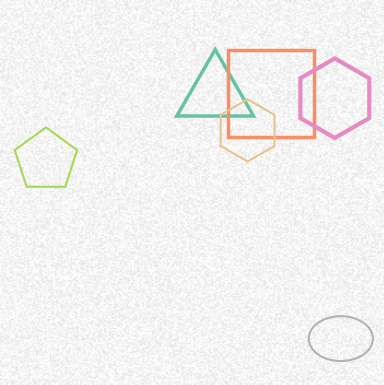[{"shape": "triangle", "thickness": 2.5, "radius": 0.58, "center": [0.559, 0.756]}, {"shape": "square", "thickness": 2.5, "radius": 0.56, "center": [0.704, 0.757]}, {"shape": "hexagon", "thickness": 3, "radius": 0.52, "center": [0.87, 0.745]}, {"shape": "pentagon", "thickness": 1.5, "radius": 0.43, "center": [0.119, 0.584]}, {"shape": "hexagon", "thickness": 1.5, "radius": 0.4, "center": [0.643, 0.661]}, {"shape": "oval", "thickness": 1.5, "radius": 0.42, "center": [0.885, 0.12]}]